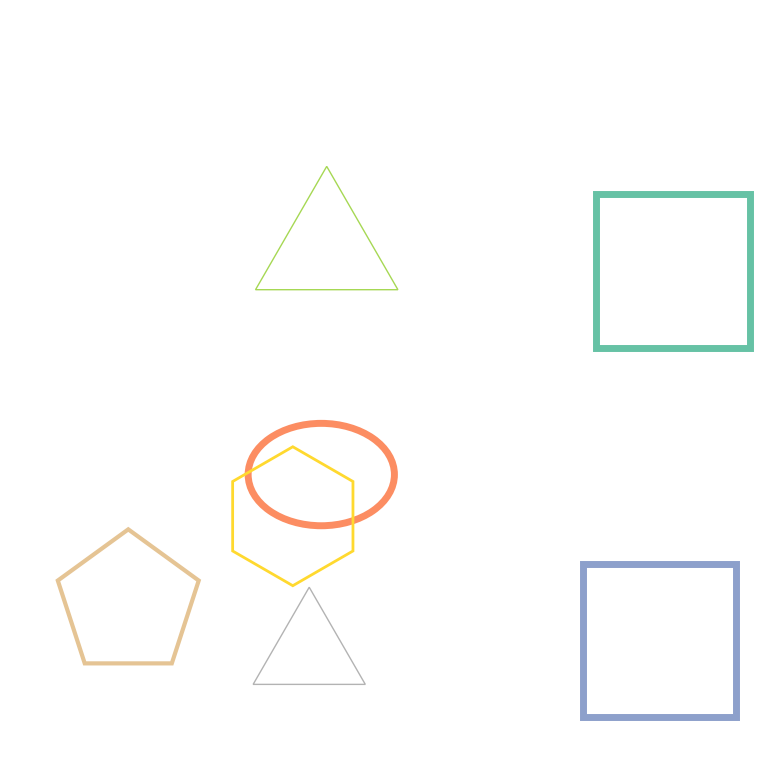[{"shape": "square", "thickness": 2.5, "radius": 0.5, "center": [0.874, 0.648]}, {"shape": "oval", "thickness": 2.5, "radius": 0.47, "center": [0.417, 0.384]}, {"shape": "square", "thickness": 2.5, "radius": 0.5, "center": [0.856, 0.168]}, {"shape": "triangle", "thickness": 0.5, "radius": 0.53, "center": [0.424, 0.677]}, {"shape": "hexagon", "thickness": 1, "radius": 0.45, "center": [0.38, 0.33]}, {"shape": "pentagon", "thickness": 1.5, "radius": 0.48, "center": [0.167, 0.216]}, {"shape": "triangle", "thickness": 0.5, "radius": 0.42, "center": [0.402, 0.153]}]